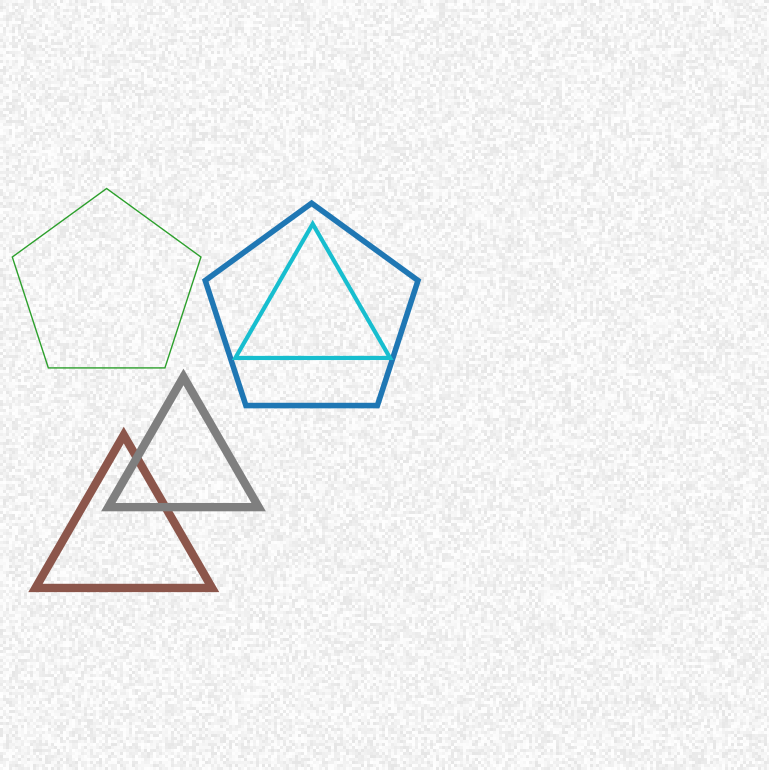[{"shape": "pentagon", "thickness": 2, "radius": 0.73, "center": [0.405, 0.591]}, {"shape": "pentagon", "thickness": 0.5, "radius": 0.64, "center": [0.138, 0.626]}, {"shape": "triangle", "thickness": 3, "radius": 0.66, "center": [0.161, 0.303]}, {"shape": "triangle", "thickness": 3, "radius": 0.56, "center": [0.238, 0.398]}, {"shape": "triangle", "thickness": 1.5, "radius": 0.58, "center": [0.406, 0.593]}]